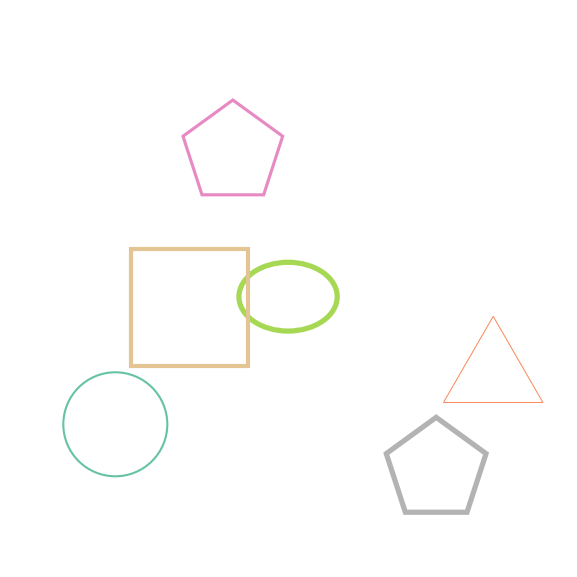[{"shape": "circle", "thickness": 1, "radius": 0.45, "center": [0.2, 0.264]}, {"shape": "triangle", "thickness": 0.5, "radius": 0.5, "center": [0.854, 0.352]}, {"shape": "pentagon", "thickness": 1.5, "radius": 0.45, "center": [0.403, 0.735]}, {"shape": "oval", "thickness": 2.5, "radius": 0.43, "center": [0.499, 0.485]}, {"shape": "square", "thickness": 2, "radius": 0.51, "center": [0.329, 0.467]}, {"shape": "pentagon", "thickness": 2.5, "radius": 0.45, "center": [0.755, 0.186]}]